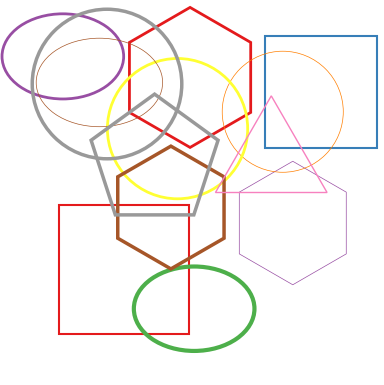[{"shape": "square", "thickness": 1.5, "radius": 0.84, "center": [0.323, 0.3]}, {"shape": "hexagon", "thickness": 2, "radius": 0.91, "center": [0.494, 0.799]}, {"shape": "square", "thickness": 1.5, "radius": 0.73, "center": [0.833, 0.761]}, {"shape": "oval", "thickness": 3, "radius": 0.78, "center": [0.504, 0.198]}, {"shape": "oval", "thickness": 2, "radius": 0.79, "center": [0.163, 0.854]}, {"shape": "hexagon", "thickness": 0.5, "radius": 0.8, "center": [0.76, 0.421]}, {"shape": "circle", "thickness": 0.5, "radius": 0.79, "center": [0.734, 0.71]}, {"shape": "circle", "thickness": 2, "radius": 0.91, "center": [0.461, 0.666]}, {"shape": "hexagon", "thickness": 2.5, "radius": 0.8, "center": [0.444, 0.461]}, {"shape": "oval", "thickness": 0.5, "radius": 0.82, "center": [0.258, 0.786]}, {"shape": "triangle", "thickness": 1, "radius": 0.84, "center": [0.705, 0.584]}, {"shape": "circle", "thickness": 2.5, "radius": 0.97, "center": [0.278, 0.782]}, {"shape": "pentagon", "thickness": 2.5, "radius": 0.87, "center": [0.402, 0.582]}]